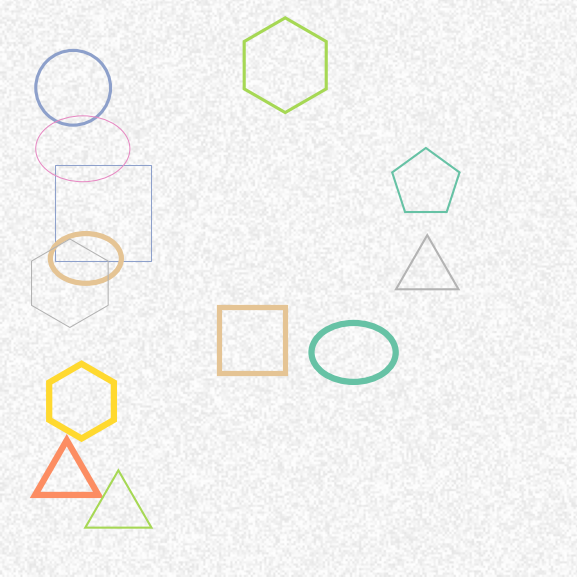[{"shape": "oval", "thickness": 3, "radius": 0.36, "center": [0.612, 0.389]}, {"shape": "pentagon", "thickness": 1, "radius": 0.31, "center": [0.737, 0.682]}, {"shape": "triangle", "thickness": 3, "radius": 0.32, "center": [0.116, 0.174]}, {"shape": "square", "thickness": 0.5, "radius": 0.42, "center": [0.178, 0.63]}, {"shape": "circle", "thickness": 1.5, "radius": 0.32, "center": [0.127, 0.847]}, {"shape": "oval", "thickness": 0.5, "radius": 0.41, "center": [0.143, 0.741]}, {"shape": "triangle", "thickness": 1, "radius": 0.33, "center": [0.205, 0.119]}, {"shape": "hexagon", "thickness": 1.5, "radius": 0.41, "center": [0.494, 0.886]}, {"shape": "hexagon", "thickness": 3, "radius": 0.32, "center": [0.141, 0.304]}, {"shape": "oval", "thickness": 2.5, "radius": 0.31, "center": [0.149, 0.552]}, {"shape": "square", "thickness": 2.5, "radius": 0.29, "center": [0.437, 0.41]}, {"shape": "hexagon", "thickness": 0.5, "radius": 0.38, "center": [0.121, 0.509]}, {"shape": "triangle", "thickness": 1, "radius": 0.31, "center": [0.74, 0.529]}]